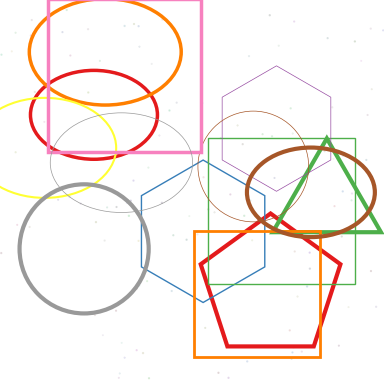[{"shape": "oval", "thickness": 2.5, "radius": 0.82, "center": [0.244, 0.702]}, {"shape": "pentagon", "thickness": 3, "radius": 0.95, "center": [0.703, 0.255]}, {"shape": "hexagon", "thickness": 1, "radius": 0.92, "center": [0.528, 0.399]}, {"shape": "square", "thickness": 1, "radius": 0.95, "center": [0.731, 0.452]}, {"shape": "triangle", "thickness": 3, "radius": 0.81, "center": [0.849, 0.478]}, {"shape": "hexagon", "thickness": 0.5, "radius": 0.81, "center": [0.718, 0.666]}, {"shape": "square", "thickness": 2, "radius": 0.82, "center": [0.667, 0.235]}, {"shape": "oval", "thickness": 2.5, "radius": 0.99, "center": [0.273, 0.865]}, {"shape": "oval", "thickness": 1.5, "radius": 0.93, "center": [0.116, 0.616]}, {"shape": "circle", "thickness": 0.5, "radius": 0.72, "center": [0.658, 0.568]}, {"shape": "oval", "thickness": 3, "radius": 0.83, "center": [0.808, 0.5]}, {"shape": "square", "thickness": 2.5, "radius": 1.0, "center": [0.324, 0.803]}, {"shape": "oval", "thickness": 0.5, "radius": 0.92, "center": [0.315, 0.577]}, {"shape": "circle", "thickness": 3, "radius": 0.84, "center": [0.218, 0.354]}]